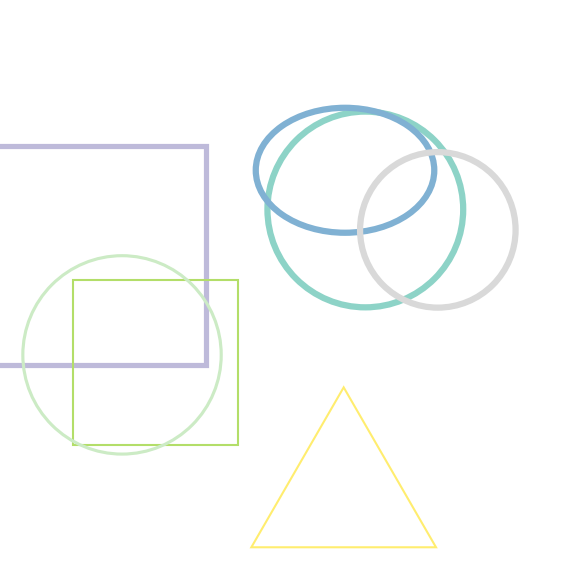[{"shape": "circle", "thickness": 3, "radius": 0.85, "center": [0.633, 0.636]}, {"shape": "square", "thickness": 2.5, "radius": 0.95, "center": [0.167, 0.557]}, {"shape": "oval", "thickness": 3, "radius": 0.77, "center": [0.597, 0.704]}, {"shape": "square", "thickness": 1, "radius": 0.71, "center": [0.269, 0.371]}, {"shape": "circle", "thickness": 3, "radius": 0.67, "center": [0.758, 0.601]}, {"shape": "circle", "thickness": 1.5, "radius": 0.86, "center": [0.211, 0.385]}, {"shape": "triangle", "thickness": 1, "radius": 0.92, "center": [0.595, 0.144]}]